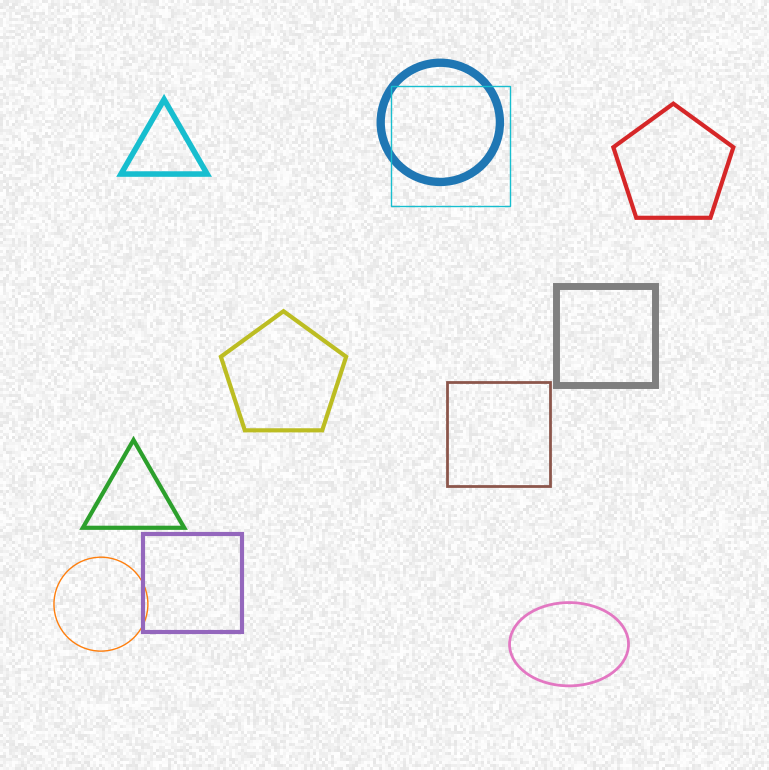[{"shape": "circle", "thickness": 3, "radius": 0.39, "center": [0.572, 0.841]}, {"shape": "circle", "thickness": 0.5, "radius": 0.3, "center": [0.131, 0.215]}, {"shape": "triangle", "thickness": 1.5, "radius": 0.38, "center": [0.173, 0.353]}, {"shape": "pentagon", "thickness": 1.5, "radius": 0.41, "center": [0.874, 0.783]}, {"shape": "square", "thickness": 1.5, "radius": 0.32, "center": [0.25, 0.243]}, {"shape": "square", "thickness": 1, "radius": 0.34, "center": [0.647, 0.436]}, {"shape": "oval", "thickness": 1, "radius": 0.39, "center": [0.739, 0.163]}, {"shape": "square", "thickness": 2.5, "radius": 0.32, "center": [0.787, 0.564]}, {"shape": "pentagon", "thickness": 1.5, "radius": 0.43, "center": [0.368, 0.51]}, {"shape": "triangle", "thickness": 2, "radius": 0.32, "center": [0.213, 0.806]}, {"shape": "square", "thickness": 0.5, "radius": 0.39, "center": [0.585, 0.81]}]